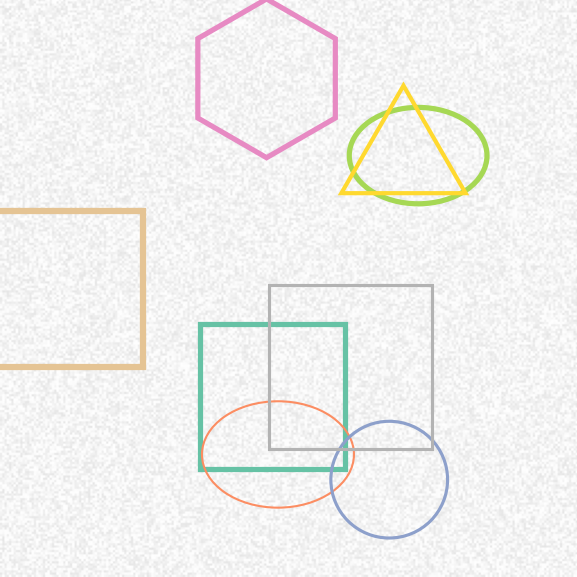[{"shape": "square", "thickness": 2.5, "radius": 0.63, "center": [0.471, 0.313]}, {"shape": "oval", "thickness": 1, "radius": 0.66, "center": [0.481, 0.212]}, {"shape": "circle", "thickness": 1.5, "radius": 0.51, "center": [0.674, 0.169]}, {"shape": "hexagon", "thickness": 2.5, "radius": 0.69, "center": [0.462, 0.864]}, {"shape": "oval", "thickness": 2.5, "radius": 0.6, "center": [0.724, 0.73]}, {"shape": "triangle", "thickness": 2, "radius": 0.62, "center": [0.699, 0.727]}, {"shape": "square", "thickness": 3, "radius": 0.68, "center": [0.113, 0.499]}, {"shape": "square", "thickness": 1.5, "radius": 0.71, "center": [0.607, 0.364]}]